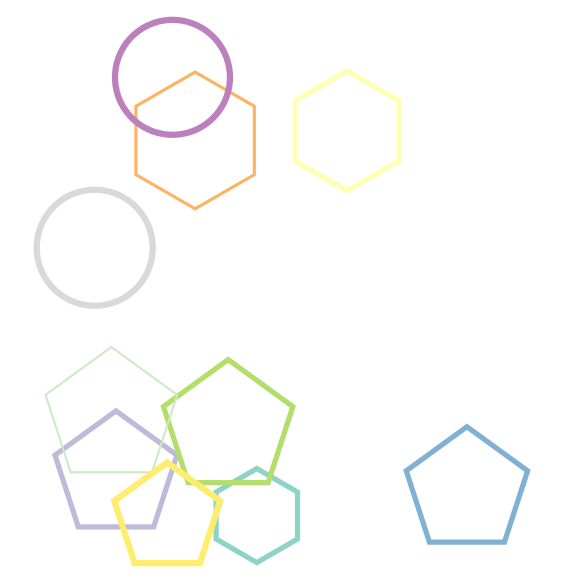[{"shape": "hexagon", "thickness": 2.5, "radius": 0.41, "center": [0.445, 0.106]}, {"shape": "hexagon", "thickness": 2.5, "radius": 0.52, "center": [0.601, 0.773]}, {"shape": "pentagon", "thickness": 2.5, "radius": 0.56, "center": [0.201, 0.177]}, {"shape": "pentagon", "thickness": 2.5, "radius": 0.55, "center": [0.809, 0.15]}, {"shape": "hexagon", "thickness": 1.5, "radius": 0.59, "center": [0.338, 0.756]}, {"shape": "pentagon", "thickness": 2.5, "radius": 0.59, "center": [0.395, 0.259]}, {"shape": "circle", "thickness": 3, "radius": 0.5, "center": [0.164, 0.57]}, {"shape": "circle", "thickness": 3, "radius": 0.5, "center": [0.299, 0.865]}, {"shape": "pentagon", "thickness": 1, "radius": 0.6, "center": [0.193, 0.278]}, {"shape": "pentagon", "thickness": 3, "radius": 0.48, "center": [0.29, 0.102]}]